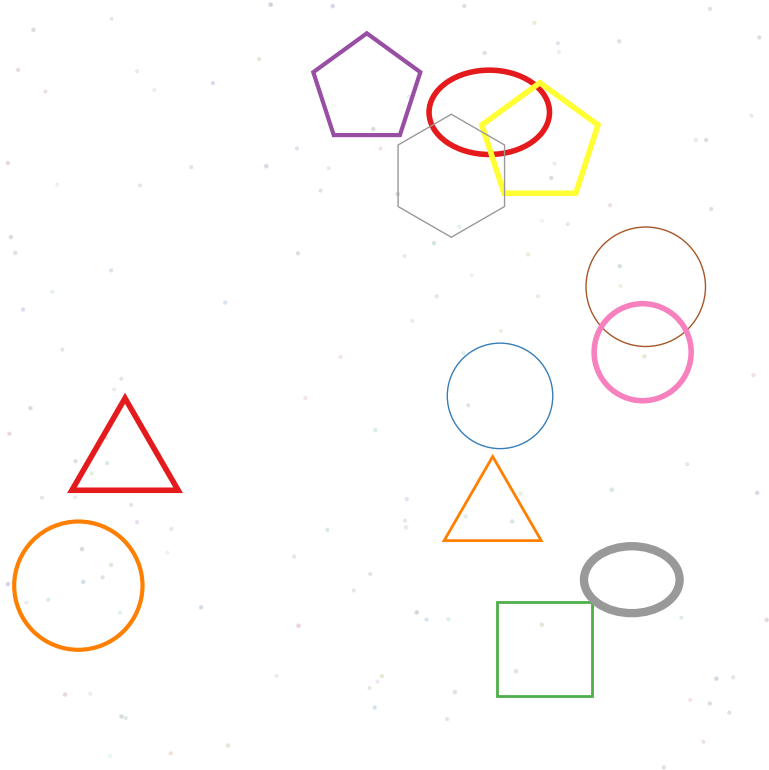[{"shape": "triangle", "thickness": 2, "radius": 0.4, "center": [0.162, 0.403]}, {"shape": "oval", "thickness": 2, "radius": 0.39, "center": [0.635, 0.854]}, {"shape": "circle", "thickness": 0.5, "radius": 0.34, "center": [0.649, 0.486]}, {"shape": "square", "thickness": 1, "radius": 0.31, "center": [0.707, 0.157]}, {"shape": "pentagon", "thickness": 1.5, "radius": 0.37, "center": [0.476, 0.884]}, {"shape": "circle", "thickness": 1.5, "radius": 0.42, "center": [0.102, 0.239]}, {"shape": "triangle", "thickness": 1, "radius": 0.36, "center": [0.64, 0.334]}, {"shape": "pentagon", "thickness": 2, "radius": 0.4, "center": [0.701, 0.813]}, {"shape": "circle", "thickness": 0.5, "radius": 0.39, "center": [0.839, 0.628]}, {"shape": "circle", "thickness": 2, "radius": 0.32, "center": [0.835, 0.543]}, {"shape": "hexagon", "thickness": 0.5, "radius": 0.4, "center": [0.586, 0.772]}, {"shape": "oval", "thickness": 3, "radius": 0.31, "center": [0.821, 0.247]}]